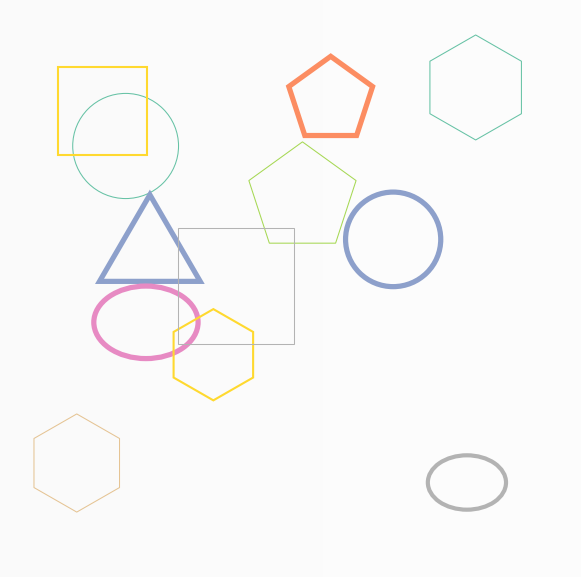[{"shape": "hexagon", "thickness": 0.5, "radius": 0.45, "center": [0.818, 0.848]}, {"shape": "circle", "thickness": 0.5, "radius": 0.46, "center": [0.216, 0.746]}, {"shape": "pentagon", "thickness": 2.5, "radius": 0.38, "center": [0.569, 0.826]}, {"shape": "triangle", "thickness": 2.5, "radius": 0.5, "center": [0.258, 0.562]}, {"shape": "circle", "thickness": 2.5, "radius": 0.41, "center": [0.676, 0.585]}, {"shape": "oval", "thickness": 2.5, "radius": 0.45, "center": [0.251, 0.441]}, {"shape": "pentagon", "thickness": 0.5, "radius": 0.48, "center": [0.52, 0.657]}, {"shape": "square", "thickness": 1, "radius": 0.38, "center": [0.177, 0.807]}, {"shape": "hexagon", "thickness": 1, "radius": 0.39, "center": [0.367, 0.385]}, {"shape": "hexagon", "thickness": 0.5, "radius": 0.42, "center": [0.132, 0.197]}, {"shape": "oval", "thickness": 2, "radius": 0.34, "center": [0.803, 0.164]}, {"shape": "square", "thickness": 0.5, "radius": 0.5, "center": [0.406, 0.504]}]